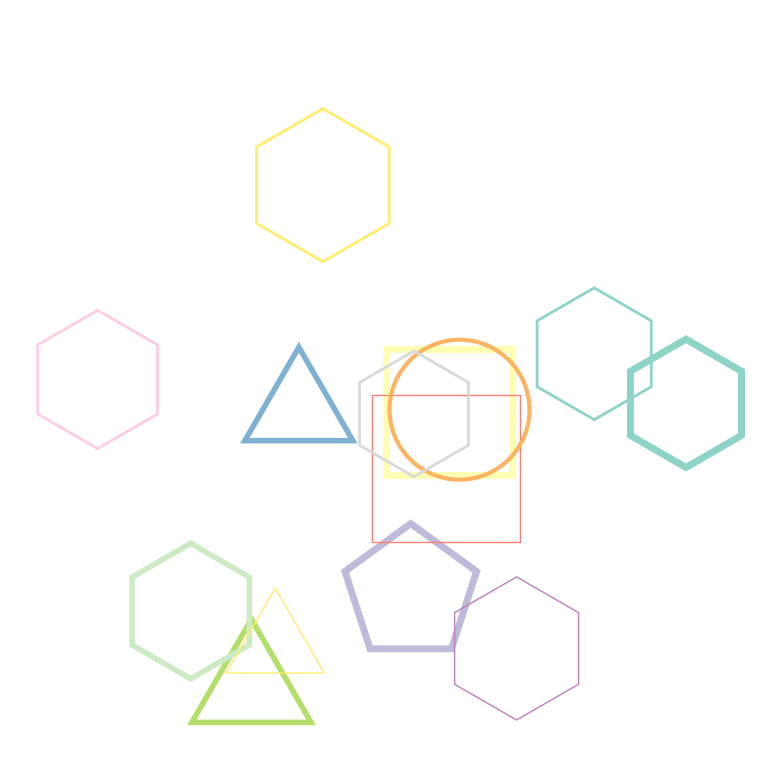[{"shape": "hexagon", "thickness": 1, "radius": 0.43, "center": [0.772, 0.541]}, {"shape": "hexagon", "thickness": 2.5, "radius": 0.42, "center": [0.891, 0.476]}, {"shape": "square", "thickness": 2.5, "radius": 0.41, "center": [0.583, 0.465]}, {"shape": "pentagon", "thickness": 2.5, "radius": 0.45, "center": [0.533, 0.23]}, {"shape": "square", "thickness": 0.5, "radius": 0.48, "center": [0.579, 0.392]}, {"shape": "triangle", "thickness": 2, "radius": 0.4, "center": [0.388, 0.468]}, {"shape": "circle", "thickness": 1.5, "radius": 0.45, "center": [0.597, 0.468]}, {"shape": "triangle", "thickness": 2, "radius": 0.45, "center": [0.327, 0.106]}, {"shape": "hexagon", "thickness": 1, "radius": 0.45, "center": [0.127, 0.507]}, {"shape": "hexagon", "thickness": 1, "radius": 0.41, "center": [0.538, 0.463]}, {"shape": "hexagon", "thickness": 0.5, "radius": 0.46, "center": [0.671, 0.158]}, {"shape": "hexagon", "thickness": 2, "radius": 0.44, "center": [0.248, 0.206]}, {"shape": "hexagon", "thickness": 1, "radius": 0.5, "center": [0.419, 0.76]}, {"shape": "triangle", "thickness": 0.5, "radius": 0.37, "center": [0.357, 0.163]}]